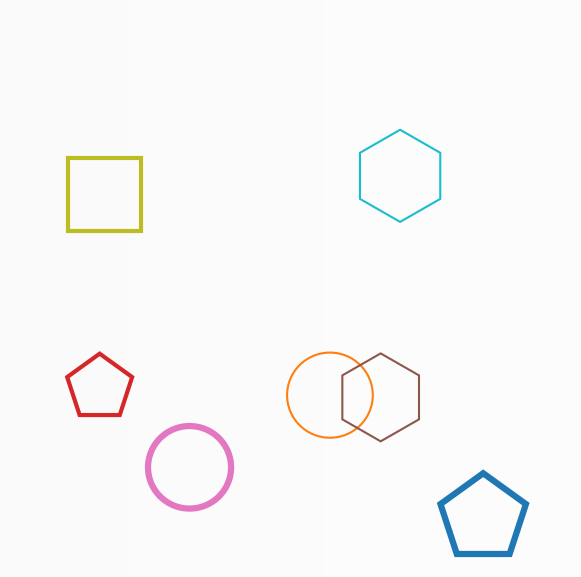[{"shape": "pentagon", "thickness": 3, "radius": 0.39, "center": [0.831, 0.102]}, {"shape": "circle", "thickness": 1, "radius": 0.37, "center": [0.568, 0.315]}, {"shape": "pentagon", "thickness": 2, "radius": 0.29, "center": [0.171, 0.328]}, {"shape": "hexagon", "thickness": 1, "radius": 0.38, "center": [0.655, 0.311]}, {"shape": "circle", "thickness": 3, "radius": 0.36, "center": [0.326, 0.19]}, {"shape": "square", "thickness": 2, "radius": 0.32, "center": [0.18, 0.663]}, {"shape": "hexagon", "thickness": 1, "radius": 0.4, "center": [0.688, 0.695]}]